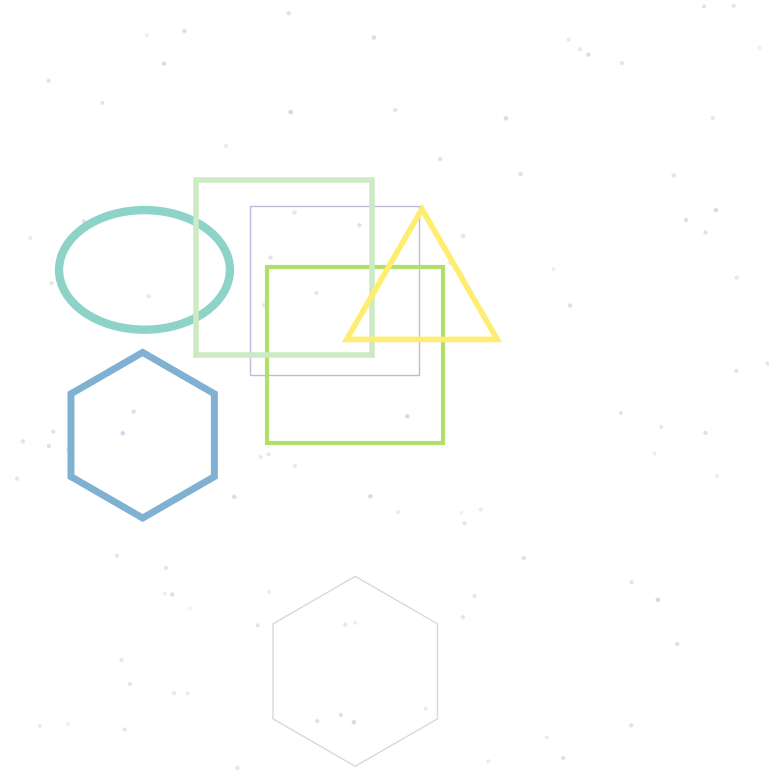[{"shape": "oval", "thickness": 3, "radius": 0.55, "center": [0.188, 0.649]}, {"shape": "square", "thickness": 0.5, "radius": 0.55, "center": [0.434, 0.623]}, {"shape": "hexagon", "thickness": 2.5, "radius": 0.54, "center": [0.185, 0.435]}, {"shape": "square", "thickness": 1.5, "radius": 0.57, "center": [0.462, 0.539]}, {"shape": "hexagon", "thickness": 0.5, "radius": 0.62, "center": [0.461, 0.128]}, {"shape": "square", "thickness": 2, "radius": 0.57, "center": [0.369, 0.653]}, {"shape": "triangle", "thickness": 2, "radius": 0.56, "center": [0.548, 0.616]}]